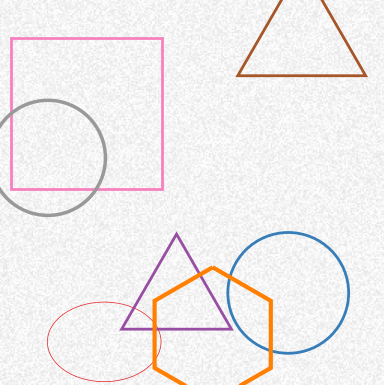[{"shape": "oval", "thickness": 0.5, "radius": 0.74, "center": [0.271, 0.112]}, {"shape": "circle", "thickness": 2, "radius": 0.78, "center": [0.749, 0.239]}, {"shape": "triangle", "thickness": 2, "radius": 0.82, "center": [0.459, 0.227]}, {"shape": "hexagon", "thickness": 3, "radius": 0.87, "center": [0.552, 0.131]}, {"shape": "triangle", "thickness": 2, "radius": 0.96, "center": [0.784, 0.899]}, {"shape": "square", "thickness": 2, "radius": 0.98, "center": [0.225, 0.706]}, {"shape": "circle", "thickness": 2.5, "radius": 0.75, "center": [0.124, 0.59]}]